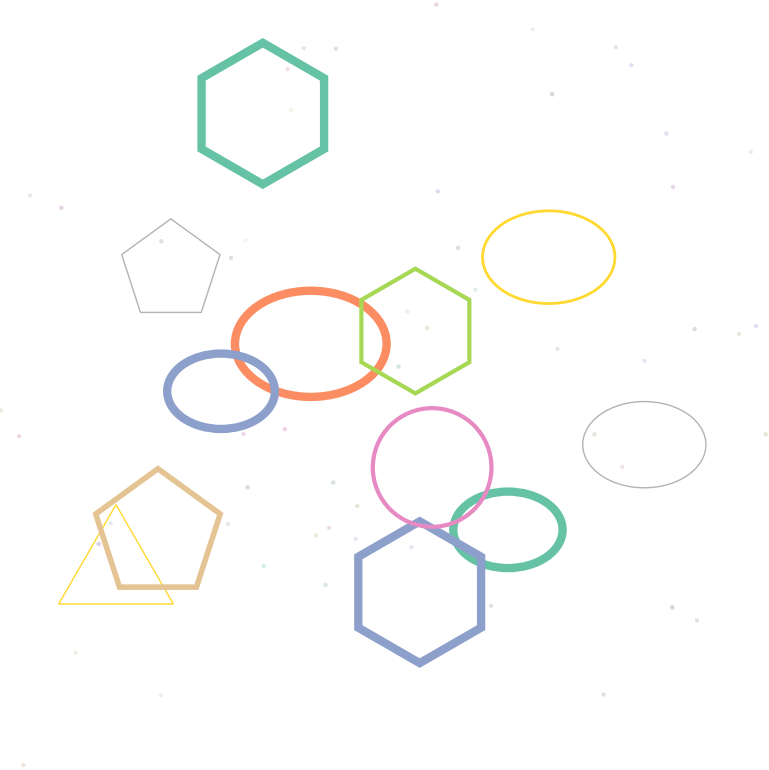[{"shape": "hexagon", "thickness": 3, "radius": 0.46, "center": [0.341, 0.853]}, {"shape": "oval", "thickness": 3, "radius": 0.35, "center": [0.66, 0.312]}, {"shape": "oval", "thickness": 3, "radius": 0.49, "center": [0.404, 0.553]}, {"shape": "hexagon", "thickness": 3, "radius": 0.46, "center": [0.545, 0.231]}, {"shape": "oval", "thickness": 3, "radius": 0.35, "center": [0.287, 0.492]}, {"shape": "circle", "thickness": 1.5, "radius": 0.39, "center": [0.561, 0.393]}, {"shape": "hexagon", "thickness": 1.5, "radius": 0.4, "center": [0.539, 0.57]}, {"shape": "oval", "thickness": 1, "radius": 0.43, "center": [0.713, 0.666]}, {"shape": "triangle", "thickness": 0.5, "radius": 0.43, "center": [0.151, 0.259]}, {"shape": "pentagon", "thickness": 2, "radius": 0.42, "center": [0.205, 0.306]}, {"shape": "oval", "thickness": 0.5, "radius": 0.4, "center": [0.837, 0.423]}, {"shape": "pentagon", "thickness": 0.5, "radius": 0.34, "center": [0.222, 0.649]}]